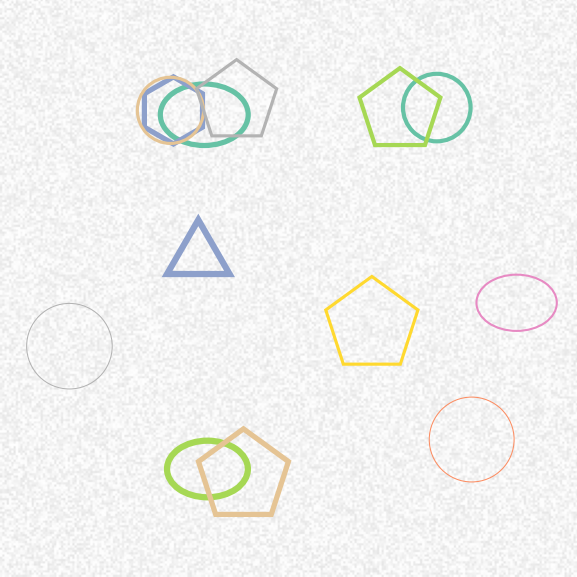[{"shape": "oval", "thickness": 2.5, "radius": 0.38, "center": [0.354, 0.8]}, {"shape": "circle", "thickness": 2, "radius": 0.29, "center": [0.756, 0.813]}, {"shape": "circle", "thickness": 0.5, "radius": 0.37, "center": [0.817, 0.238]}, {"shape": "hexagon", "thickness": 2.5, "radius": 0.29, "center": [0.3, 0.808]}, {"shape": "triangle", "thickness": 3, "radius": 0.31, "center": [0.343, 0.556]}, {"shape": "oval", "thickness": 1, "radius": 0.35, "center": [0.895, 0.475]}, {"shape": "pentagon", "thickness": 2, "radius": 0.37, "center": [0.693, 0.808]}, {"shape": "oval", "thickness": 3, "radius": 0.35, "center": [0.359, 0.187]}, {"shape": "pentagon", "thickness": 1.5, "radius": 0.42, "center": [0.644, 0.436]}, {"shape": "circle", "thickness": 1.5, "radius": 0.29, "center": [0.295, 0.808]}, {"shape": "pentagon", "thickness": 2.5, "radius": 0.41, "center": [0.422, 0.175]}, {"shape": "pentagon", "thickness": 1.5, "radius": 0.36, "center": [0.41, 0.823]}, {"shape": "circle", "thickness": 0.5, "radius": 0.37, "center": [0.12, 0.4]}]